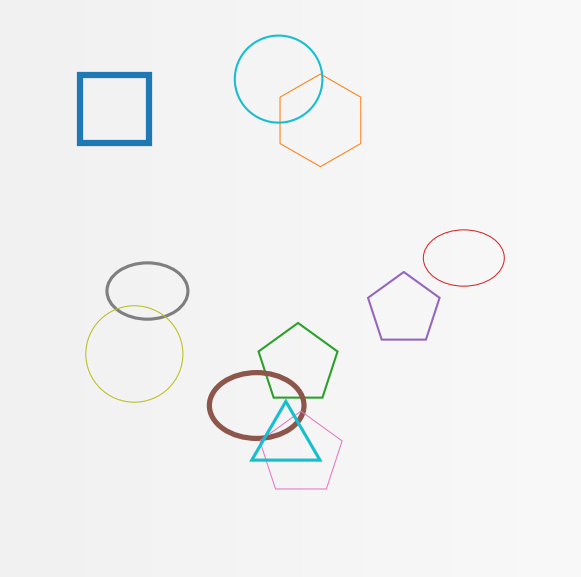[{"shape": "square", "thickness": 3, "radius": 0.3, "center": [0.197, 0.81]}, {"shape": "hexagon", "thickness": 0.5, "radius": 0.4, "center": [0.551, 0.791]}, {"shape": "pentagon", "thickness": 1, "radius": 0.36, "center": [0.513, 0.368]}, {"shape": "oval", "thickness": 0.5, "radius": 0.35, "center": [0.798, 0.552]}, {"shape": "pentagon", "thickness": 1, "radius": 0.32, "center": [0.695, 0.463]}, {"shape": "oval", "thickness": 2.5, "radius": 0.41, "center": [0.442, 0.297]}, {"shape": "pentagon", "thickness": 0.5, "radius": 0.37, "center": [0.518, 0.213]}, {"shape": "oval", "thickness": 1.5, "radius": 0.35, "center": [0.254, 0.495]}, {"shape": "circle", "thickness": 0.5, "radius": 0.42, "center": [0.231, 0.386]}, {"shape": "circle", "thickness": 1, "radius": 0.38, "center": [0.479, 0.862]}, {"shape": "triangle", "thickness": 1.5, "radius": 0.34, "center": [0.492, 0.236]}]